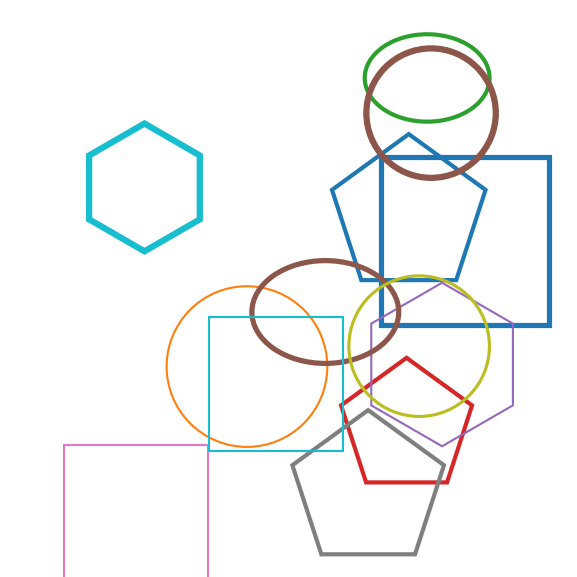[{"shape": "pentagon", "thickness": 2, "radius": 0.7, "center": [0.708, 0.627]}, {"shape": "square", "thickness": 2.5, "radius": 0.73, "center": [0.806, 0.582]}, {"shape": "circle", "thickness": 1, "radius": 0.7, "center": [0.428, 0.364]}, {"shape": "oval", "thickness": 2, "radius": 0.54, "center": [0.74, 0.864]}, {"shape": "pentagon", "thickness": 2, "radius": 0.6, "center": [0.704, 0.26]}, {"shape": "hexagon", "thickness": 1, "radius": 0.71, "center": [0.766, 0.368]}, {"shape": "circle", "thickness": 3, "radius": 0.56, "center": [0.746, 0.803]}, {"shape": "oval", "thickness": 2.5, "radius": 0.64, "center": [0.563, 0.459]}, {"shape": "square", "thickness": 1, "radius": 0.62, "center": [0.236, 0.104]}, {"shape": "pentagon", "thickness": 2, "radius": 0.69, "center": [0.638, 0.151]}, {"shape": "circle", "thickness": 1.5, "radius": 0.61, "center": [0.726, 0.4]}, {"shape": "square", "thickness": 1, "radius": 0.58, "center": [0.478, 0.334]}, {"shape": "hexagon", "thickness": 3, "radius": 0.55, "center": [0.25, 0.675]}]